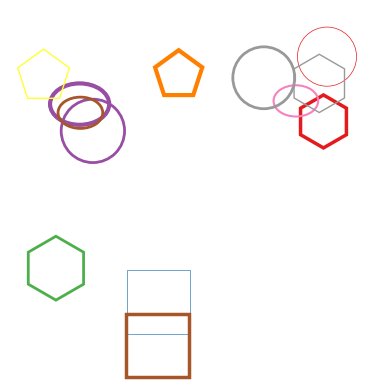[{"shape": "hexagon", "thickness": 2.5, "radius": 0.34, "center": [0.84, 0.685]}, {"shape": "circle", "thickness": 0.5, "radius": 0.38, "center": [0.849, 0.853]}, {"shape": "square", "thickness": 0.5, "radius": 0.41, "center": [0.413, 0.216]}, {"shape": "hexagon", "thickness": 2, "radius": 0.41, "center": [0.145, 0.303]}, {"shape": "circle", "thickness": 2, "radius": 0.41, "center": [0.241, 0.66]}, {"shape": "oval", "thickness": 3, "radius": 0.38, "center": [0.207, 0.73]}, {"shape": "pentagon", "thickness": 3, "radius": 0.32, "center": [0.464, 0.805]}, {"shape": "pentagon", "thickness": 1, "radius": 0.35, "center": [0.113, 0.802]}, {"shape": "oval", "thickness": 2, "radius": 0.29, "center": [0.209, 0.707]}, {"shape": "square", "thickness": 2.5, "radius": 0.41, "center": [0.409, 0.103]}, {"shape": "oval", "thickness": 1.5, "radius": 0.29, "center": [0.769, 0.738]}, {"shape": "circle", "thickness": 2, "radius": 0.4, "center": [0.685, 0.798]}, {"shape": "hexagon", "thickness": 1, "radius": 0.38, "center": [0.829, 0.783]}]